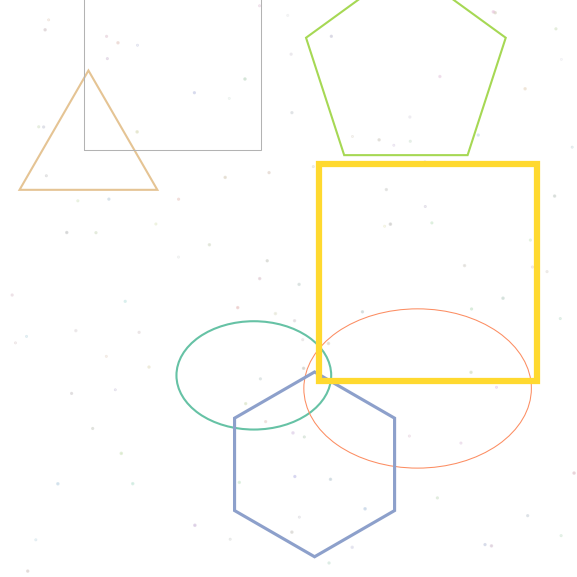[{"shape": "oval", "thickness": 1, "radius": 0.67, "center": [0.44, 0.349]}, {"shape": "oval", "thickness": 0.5, "radius": 0.98, "center": [0.723, 0.326]}, {"shape": "hexagon", "thickness": 1.5, "radius": 0.8, "center": [0.545, 0.195]}, {"shape": "pentagon", "thickness": 1, "radius": 0.91, "center": [0.703, 0.878]}, {"shape": "square", "thickness": 3, "radius": 0.94, "center": [0.741, 0.527]}, {"shape": "triangle", "thickness": 1, "radius": 0.69, "center": [0.153, 0.739]}, {"shape": "square", "thickness": 0.5, "radius": 0.77, "center": [0.299, 0.894]}]